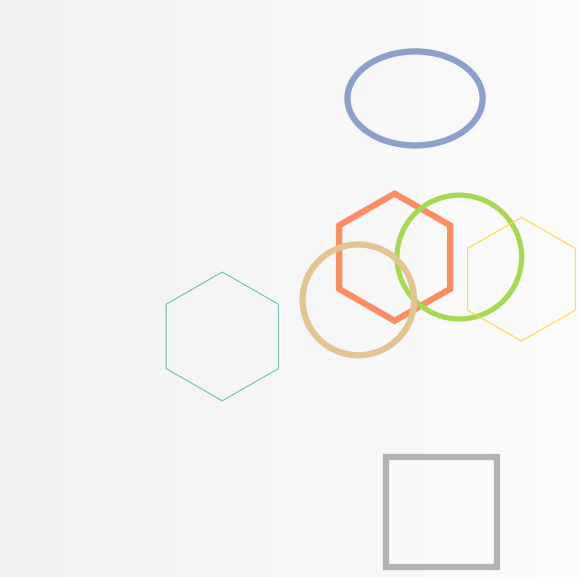[{"shape": "hexagon", "thickness": 0.5, "radius": 0.56, "center": [0.382, 0.417]}, {"shape": "hexagon", "thickness": 3, "radius": 0.55, "center": [0.679, 0.554]}, {"shape": "oval", "thickness": 3, "radius": 0.58, "center": [0.714, 0.829]}, {"shape": "circle", "thickness": 2.5, "radius": 0.54, "center": [0.79, 0.554]}, {"shape": "hexagon", "thickness": 0.5, "radius": 0.54, "center": [0.897, 0.516]}, {"shape": "circle", "thickness": 3, "radius": 0.48, "center": [0.617, 0.48]}, {"shape": "square", "thickness": 3, "radius": 0.48, "center": [0.76, 0.113]}]